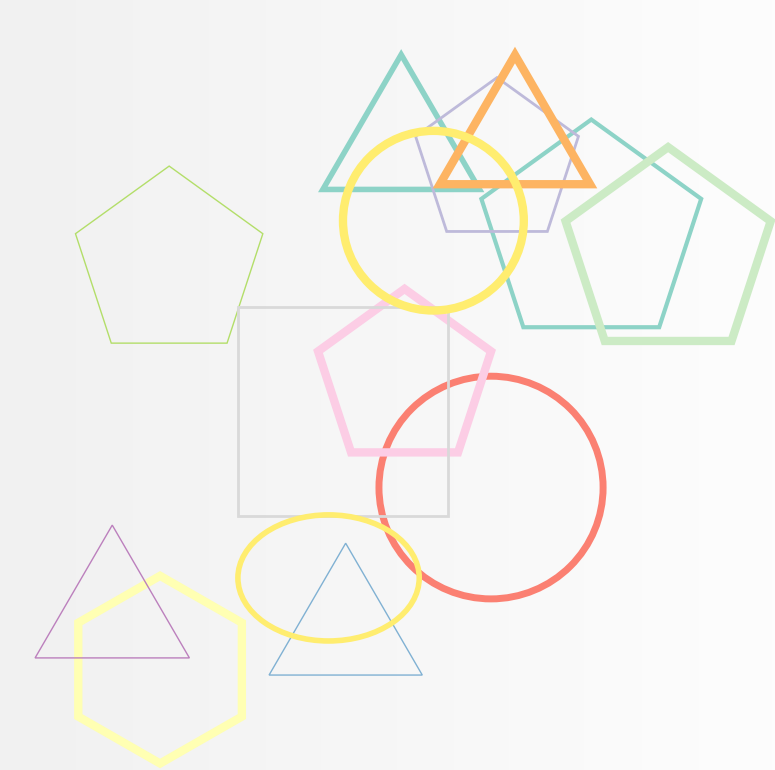[{"shape": "triangle", "thickness": 2, "radius": 0.58, "center": [0.518, 0.812]}, {"shape": "pentagon", "thickness": 1.5, "radius": 0.75, "center": [0.763, 0.696]}, {"shape": "hexagon", "thickness": 3, "radius": 0.61, "center": [0.207, 0.13]}, {"shape": "pentagon", "thickness": 1, "radius": 0.55, "center": [0.641, 0.789]}, {"shape": "circle", "thickness": 2.5, "radius": 0.72, "center": [0.634, 0.367]}, {"shape": "triangle", "thickness": 0.5, "radius": 0.57, "center": [0.446, 0.18]}, {"shape": "triangle", "thickness": 3, "radius": 0.56, "center": [0.664, 0.817]}, {"shape": "pentagon", "thickness": 0.5, "radius": 0.64, "center": [0.218, 0.657]}, {"shape": "pentagon", "thickness": 3, "radius": 0.59, "center": [0.522, 0.507]}, {"shape": "square", "thickness": 1, "radius": 0.68, "center": [0.442, 0.466]}, {"shape": "triangle", "thickness": 0.5, "radius": 0.57, "center": [0.145, 0.203]}, {"shape": "pentagon", "thickness": 3, "radius": 0.7, "center": [0.862, 0.67]}, {"shape": "circle", "thickness": 3, "radius": 0.58, "center": [0.559, 0.713]}, {"shape": "oval", "thickness": 2, "radius": 0.58, "center": [0.424, 0.249]}]